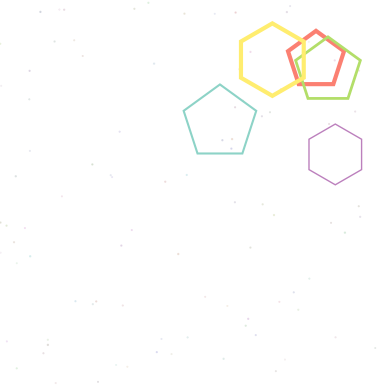[{"shape": "pentagon", "thickness": 1.5, "radius": 0.5, "center": [0.571, 0.682]}, {"shape": "pentagon", "thickness": 3, "radius": 0.38, "center": [0.821, 0.843]}, {"shape": "pentagon", "thickness": 2, "radius": 0.44, "center": [0.852, 0.816]}, {"shape": "hexagon", "thickness": 1, "radius": 0.39, "center": [0.871, 0.599]}, {"shape": "hexagon", "thickness": 3, "radius": 0.47, "center": [0.707, 0.845]}]